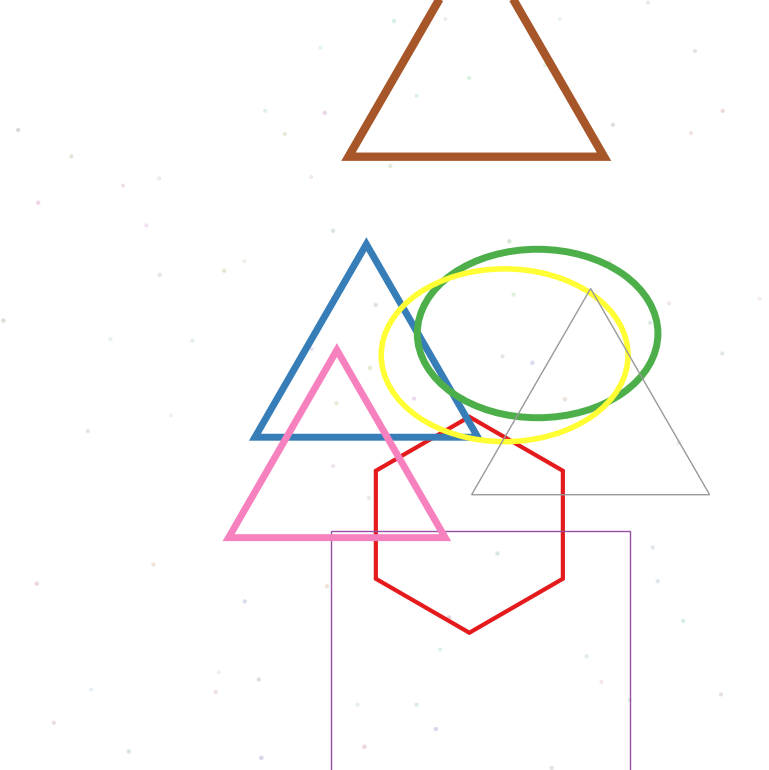[{"shape": "hexagon", "thickness": 1.5, "radius": 0.7, "center": [0.61, 0.318]}, {"shape": "triangle", "thickness": 2.5, "radius": 0.84, "center": [0.476, 0.516]}, {"shape": "oval", "thickness": 2.5, "radius": 0.78, "center": [0.698, 0.567]}, {"shape": "square", "thickness": 0.5, "radius": 0.97, "center": [0.624, 0.117]}, {"shape": "oval", "thickness": 2, "radius": 0.8, "center": [0.655, 0.539]}, {"shape": "triangle", "thickness": 3, "radius": 0.96, "center": [0.619, 0.892]}, {"shape": "triangle", "thickness": 2.5, "radius": 0.81, "center": [0.438, 0.383]}, {"shape": "triangle", "thickness": 0.5, "radius": 0.89, "center": [0.767, 0.447]}]